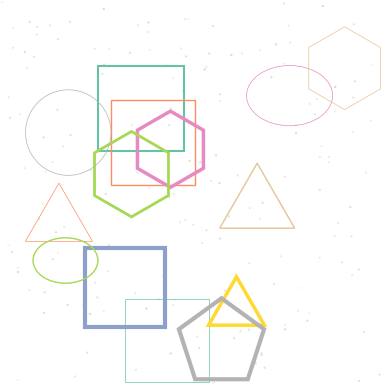[{"shape": "square", "thickness": 0.5, "radius": 0.54, "center": [0.435, 0.116]}, {"shape": "square", "thickness": 1.5, "radius": 0.55, "center": [0.366, 0.718]}, {"shape": "triangle", "thickness": 0.5, "radius": 0.5, "center": [0.153, 0.424]}, {"shape": "square", "thickness": 1, "radius": 0.55, "center": [0.398, 0.629]}, {"shape": "square", "thickness": 3, "radius": 0.52, "center": [0.325, 0.253]}, {"shape": "hexagon", "thickness": 2.5, "radius": 0.49, "center": [0.443, 0.612]}, {"shape": "oval", "thickness": 0.5, "radius": 0.56, "center": [0.752, 0.752]}, {"shape": "oval", "thickness": 1, "radius": 0.42, "center": [0.17, 0.323]}, {"shape": "hexagon", "thickness": 2, "radius": 0.55, "center": [0.342, 0.548]}, {"shape": "triangle", "thickness": 2.5, "radius": 0.42, "center": [0.614, 0.197]}, {"shape": "hexagon", "thickness": 0.5, "radius": 0.54, "center": [0.895, 0.823]}, {"shape": "triangle", "thickness": 1, "radius": 0.56, "center": [0.668, 0.464]}, {"shape": "circle", "thickness": 0.5, "radius": 0.56, "center": [0.177, 0.656]}, {"shape": "pentagon", "thickness": 3, "radius": 0.58, "center": [0.575, 0.109]}]